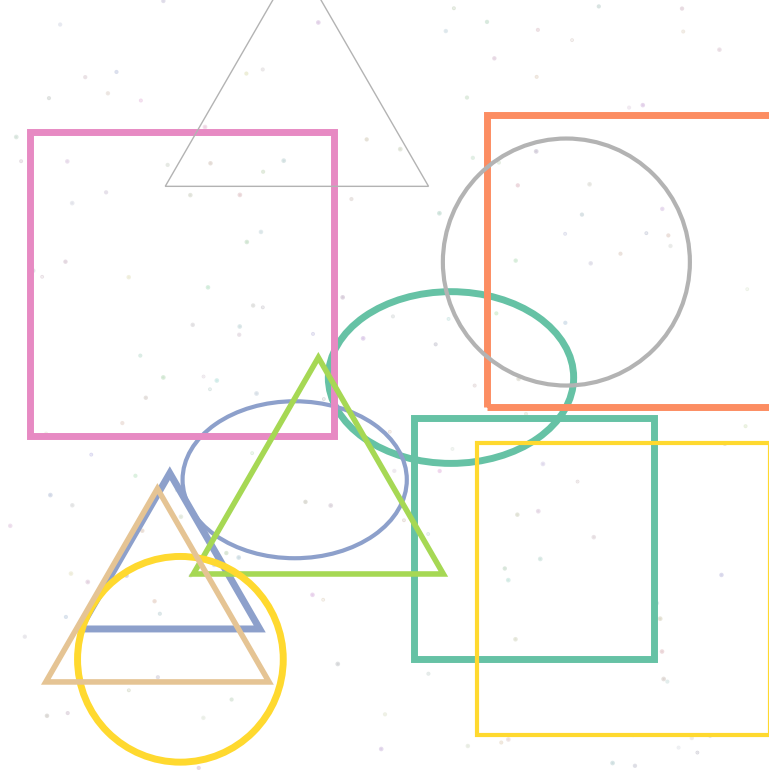[{"shape": "square", "thickness": 2.5, "radius": 0.78, "center": [0.693, 0.301]}, {"shape": "oval", "thickness": 2.5, "radius": 0.8, "center": [0.586, 0.51]}, {"shape": "square", "thickness": 2.5, "radius": 0.95, "center": [0.822, 0.661]}, {"shape": "triangle", "thickness": 2.5, "radius": 0.67, "center": [0.221, 0.251]}, {"shape": "oval", "thickness": 1.5, "radius": 0.73, "center": [0.383, 0.377]}, {"shape": "square", "thickness": 2.5, "radius": 0.99, "center": [0.236, 0.631]}, {"shape": "triangle", "thickness": 2, "radius": 0.94, "center": [0.413, 0.348]}, {"shape": "circle", "thickness": 2.5, "radius": 0.67, "center": [0.234, 0.144]}, {"shape": "square", "thickness": 1.5, "radius": 0.95, "center": [0.81, 0.236]}, {"shape": "triangle", "thickness": 2, "radius": 0.84, "center": [0.204, 0.198]}, {"shape": "triangle", "thickness": 0.5, "radius": 0.99, "center": [0.386, 0.857]}, {"shape": "circle", "thickness": 1.5, "radius": 0.8, "center": [0.736, 0.66]}]